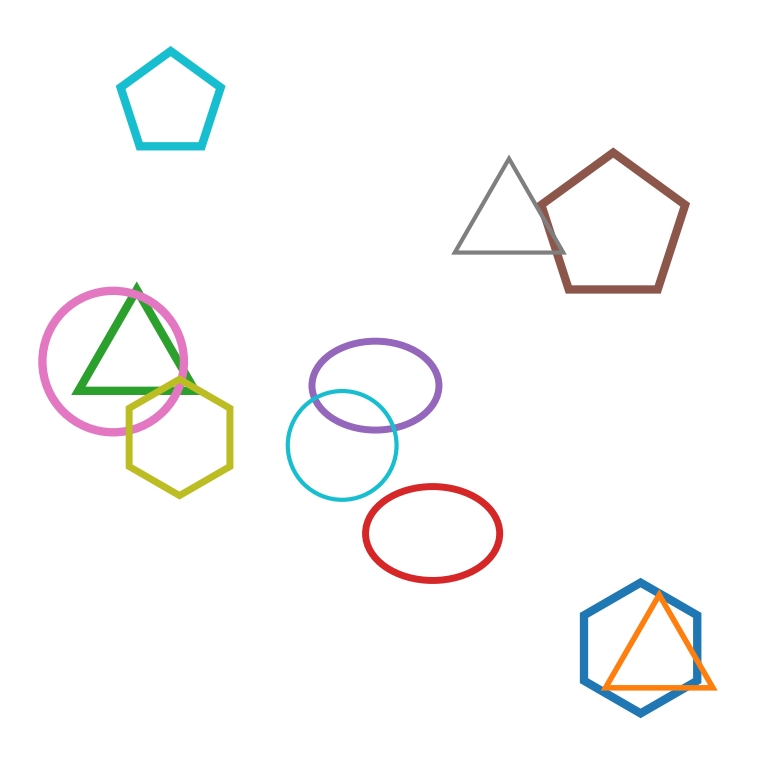[{"shape": "hexagon", "thickness": 3, "radius": 0.42, "center": [0.832, 0.158]}, {"shape": "triangle", "thickness": 2, "radius": 0.4, "center": [0.856, 0.147]}, {"shape": "triangle", "thickness": 3, "radius": 0.44, "center": [0.178, 0.536]}, {"shape": "oval", "thickness": 2.5, "radius": 0.44, "center": [0.562, 0.307]}, {"shape": "oval", "thickness": 2.5, "radius": 0.41, "center": [0.488, 0.499]}, {"shape": "pentagon", "thickness": 3, "radius": 0.49, "center": [0.796, 0.704]}, {"shape": "circle", "thickness": 3, "radius": 0.46, "center": [0.147, 0.53]}, {"shape": "triangle", "thickness": 1.5, "radius": 0.41, "center": [0.661, 0.713]}, {"shape": "hexagon", "thickness": 2.5, "radius": 0.38, "center": [0.233, 0.432]}, {"shape": "circle", "thickness": 1.5, "radius": 0.35, "center": [0.444, 0.422]}, {"shape": "pentagon", "thickness": 3, "radius": 0.34, "center": [0.222, 0.865]}]